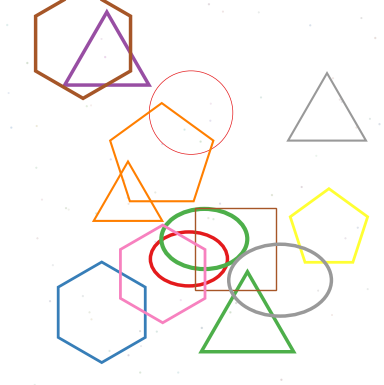[{"shape": "circle", "thickness": 0.5, "radius": 0.54, "center": [0.496, 0.708]}, {"shape": "oval", "thickness": 2.5, "radius": 0.5, "center": [0.491, 0.327]}, {"shape": "hexagon", "thickness": 2, "radius": 0.65, "center": [0.264, 0.189]}, {"shape": "oval", "thickness": 3, "radius": 0.56, "center": [0.531, 0.379]}, {"shape": "triangle", "thickness": 2.5, "radius": 0.69, "center": [0.643, 0.156]}, {"shape": "triangle", "thickness": 2.5, "radius": 0.63, "center": [0.278, 0.842]}, {"shape": "triangle", "thickness": 1.5, "radius": 0.51, "center": [0.332, 0.478]}, {"shape": "pentagon", "thickness": 1.5, "radius": 0.7, "center": [0.42, 0.591]}, {"shape": "pentagon", "thickness": 2, "radius": 0.53, "center": [0.854, 0.404]}, {"shape": "square", "thickness": 1, "radius": 0.53, "center": [0.612, 0.353]}, {"shape": "hexagon", "thickness": 2.5, "radius": 0.71, "center": [0.216, 0.887]}, {"shape": "hexagon", "thickness": 2, "radius": 0.63, "center": [0.423, 0.289]}, {"shape": "triangle", "thickness": 1.5, "radius": 0.58, "center": [0.849, 0.693]}, {"shape": "oval", "thickness": 2.5, "radius": 0.67, "center": [0.727, 0.272]}]